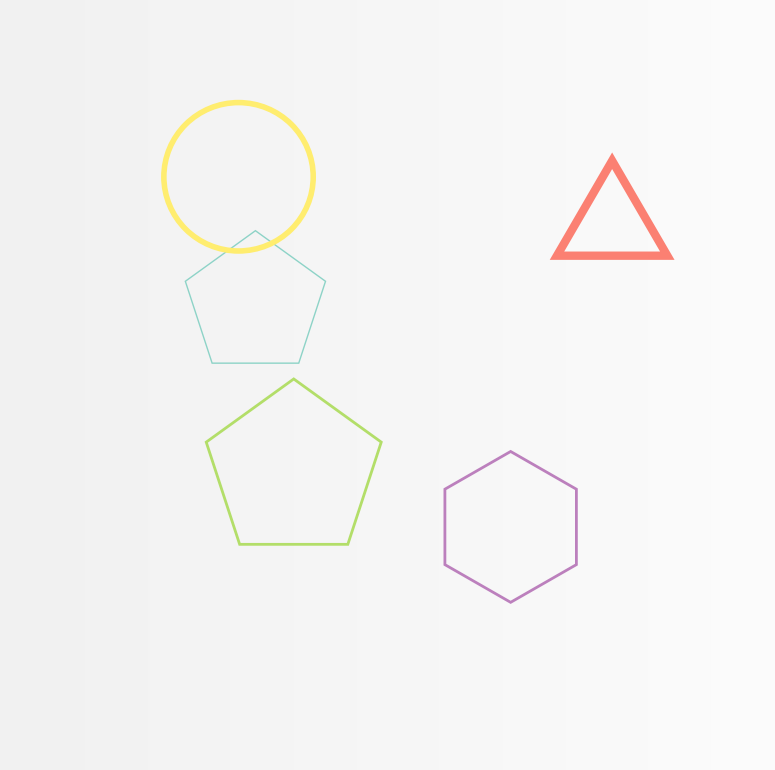[{"shape": "pentagon", "thickness": 0.5, "radius": 0.48, "center": [0.33, 0.605]}, {"shape": "triangle", "thickness": 3, "radius": 0.41, "center": [0.79, 0.709]}, {"shape": "pentagon", "thickness": 1, "radius": 0.59, "center": [0.379, 0.389]}, {"shape": "hexagon", "thickness": 1, "radius": 0.49, "center": [0.659, 0.316]}, {"shape": "circle", "thickness": 2, "radius": 0.48, "center": [0.308, 0.77]}]